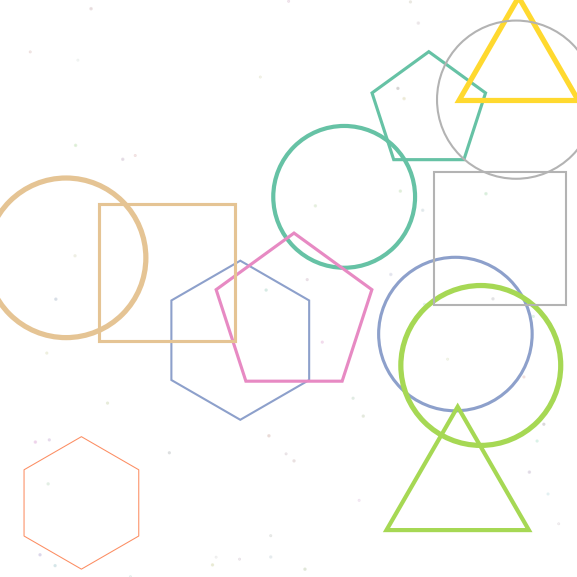[{"shape": "pentagon", "thickness": 1.5, "radius": 0.52, "center": [0.743, 0.806]}, {"shape": "circle", "thickness": 2, "radius": 0.61, "center": [0.596, 0.658]}, {"shape": "hexagon", "thickness": 0.5, "radius": 0.57, "center": [0.141, 0.128]}, {"shape": "hexagon", "thickness": 1, "radius": 0.69, "center": [0.416, 0.41]}, {"shape": "circle", "thickness": 1.5, "radius": 0.66, "center": [0.789, 0.421]}, {"shape": "pentagon", "thickness": 1.5, "radius": 0.71, "center": [0.509, 0.454]}, {"shape": "circle", "thickness": 2.5, "radius": 0.69, "center": [0.833, 0.366]}, {"shape": "triangle", "thickness": 2, "radius": 0.71, "center": [0.793, 0.152]}, {"shape": "triangle", "thickness": 2.5, "radius": 0.6, "center": [0.898, 0.885]}, {"shape": "square", "thickness": 1.5, "radius": 0.59, "center": [0.289, 0.527]}, {"shape": "circle", "thickness": 2.5, "radius": 0.69, "center": [0.114, 0.553]}, {"shape": "circle", "thickness": 1, "radius": 0.68, "center": [0.894, 0.827]}, {"shape": "square", "thickness": 1, "radius": 0.57, "center": [0.865, 0.587]}]